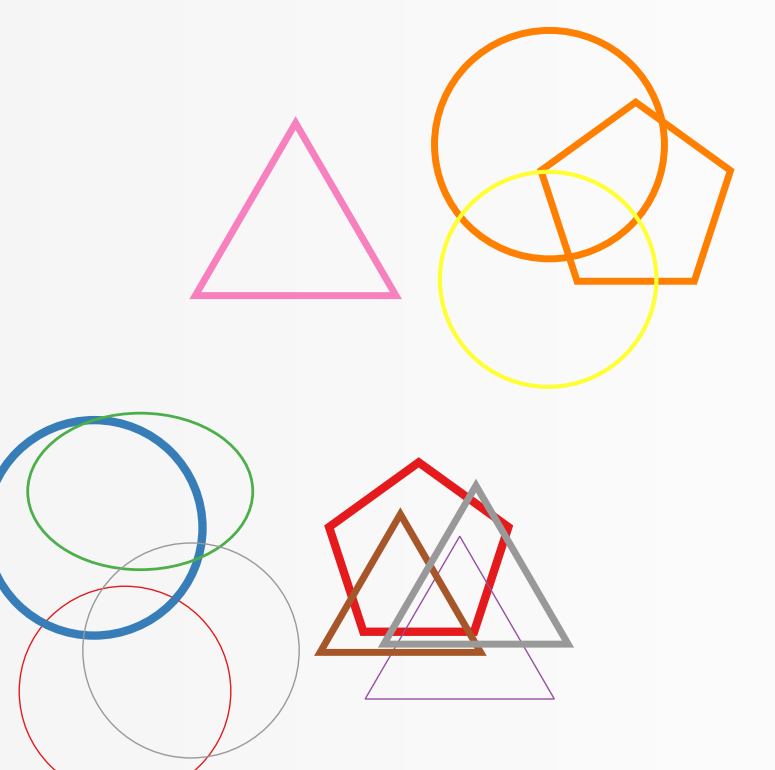[{"shape": "pentagon", "thickness": 3, "radius": 0.61, "center": [0.54, 0.278]}, {"shape": "circle", "thickness": 0.5, "radius": 0.68, "center": [0.161, 0.102]}, {"shape": "circle", "thickness": 3, "radius": 0.7, "center": [0.121, 0.314]}, {"shape": "oval", "thickness": 1, "radius": 0.73, "center": [0.181, 0.362]}, {"shape": "triangle", "thickness": 0.5, "radius": 0.7, "center": [0.593, 0.163]}, {"shape": "circle", "thickness": 2.5, "radius": 0.74, "center": [0.709, 0.812]}, {"shape": "pentagon", "thickness": 2.5, "radius": 0.64, "center": [0.82, 0.739]}, {"shape": "circle", "thickness": 1.5, "radius": 0.7, "center": [0.707, 0.637]}, {"shape": "triangle", "thickness": 2.5, "radius": 0.6, "center": [0.517, 0.213]}, {"shape": "triangle", "thickness": 2.5, "radius": 0.75, "center": [0.381, 0.691]}, {"shape": "triangle", "thickness": 2.5, "radius": 0.69, "center": [0.614, 0.232]}, {"shape": "circle", "thickness": 0.5, "radius": 0.7, "center": [0.246, 0.155]}]